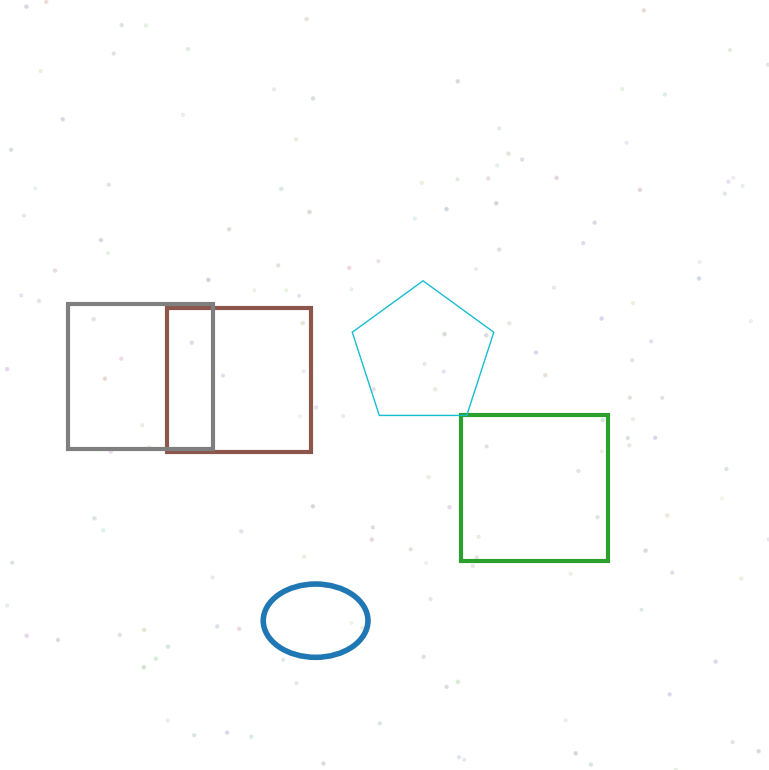[{"shape": "oval", "thickness": 2, "radius": 0.34, "center": [0.41, 0.194]}, {"shape": "square", "thickness": 1.5, "radius": 0.48, "center": [0.694, 0.366]}, {"shape": "square", "thickness": 1.5, "radius": 0.47, "center": [0.31, 0.506]}, {"shape": "square", "thickness": 1.5, "radius": 0.47, "center": [0.182, 0.511]}, {"shape": "pentagon", "thickness": 0.5, "radius": 0.48, "center": [0.549, 0.539]}]